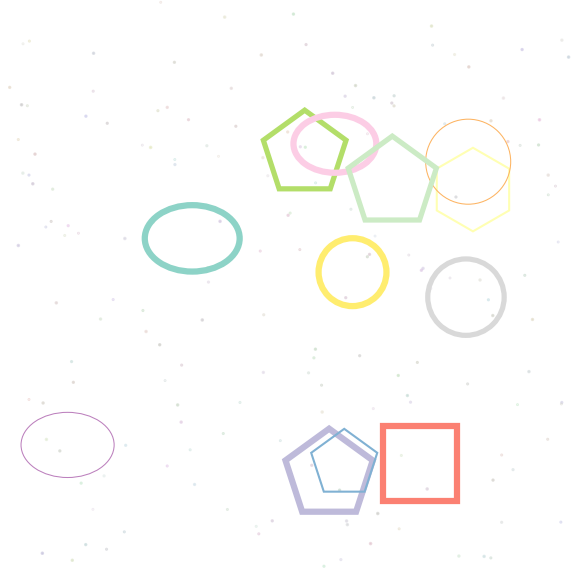[{"shape": "oval", "thickness": 3, "radius": 0.41, "center": [0.333, 0.586]}, {"shape": "hexagon", "thickness": 1, "radius": 0.36, "center": [0.819, 0.671]}, {"shape": "pentagon", "thickness": 3, "radius": 0.4, "center": [0.57, 0.177]}, {"shape": "square", "thickness": 3, "radius": 0.32, "center": [0.727, 0.196]}, {"shape": "pentagon", "thickness": 1, "radius": 0.3, "center": [0.596, 0.196]}, {"shape": "circle", "thickness": 0.5, "radius": 0.37, "center": [0.811, 0.719]}, {"shape": "pentagon", "thickness": 2.5, "radius": 0.38, "center": [0.528, 0.733]}, {"shape": "oval", "thickness": 3, "radius": 0.36, "center": [0.58, 0.75]}, {"shape": "circle", "thickness": 2.5, "radius": 0.33, "center": [0.807, 0.485]}, {"shape": "oval", "thickness": 0.5, "radius": 0.4, "center": [0.117, 0.229]}, {"shape": "pentagon", "thickness": 2.5, "radius": 0.4, "center": [0.679, 0.683]}, {"shape": "circle", "thickness": 3, "radius": 0.29, "center": [0.61, 0.528]}]